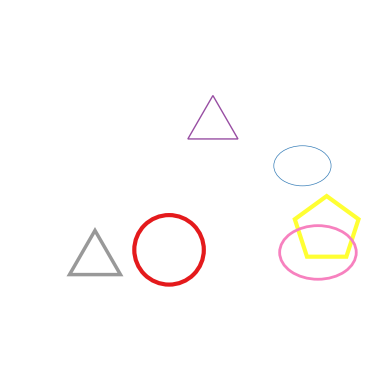[{"shape": "circle", "thickness": 3, "radius": 0.45, "center": [0.439, 0.351]}, {"shape": "oval", "thickness": 0.5, "radius": 0.37, "center": [0.786, 0.569]}, {"shape": "triangle", "thickness": 1, "radius": 0.38, "center": [0.553, 0.677]}, {"shape": "pentagon", "thickness": 3, "radius": 0.44, "center": [0.848, 0.404]}, {"shape": "oval", "thickness": 2, "radius": 0.5, "center": [0.826, 0.344]}, {"shape": "triangle", "thickness": 2.5, "radius": 0.38, "center": [0.247, 0.325]}]